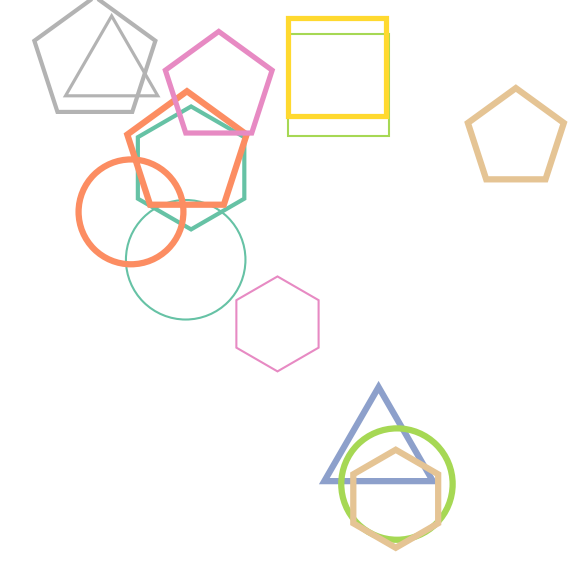[{"shape": "circle", "thickness": 1, "radius": 0.52, "center": [0.322, 0.549]}, {"shape": "hexagon", "thickness": 2, "radius": 0.53, "center": [0.331, 0.708]}, {"shape": "pentagon", "thickness": 3, "radius": 0.54, "center": [0.324, 0.733]}, {"shape": "circle", "thickness": 3, "radius": 0.45, "center": [0.227, 0.632]}, {"shape": "triangle", "thickness": 3, "radius": 0.54, "center": [0.656, 0.22]}, {"shape": "hexagon", "thickness": 1, "radius": 0.41, "center": [0.48, 0.438]}, {"shape": "pentagon", "thickness": 2.5, "radius": 0.49, "center": [0.379, 0.847]}, {"shape": "circle", "thickness": 3, "radius": 0.48, "center": [0.687, 0.161]}, {"shape": "square", "thickness": 1, "radius": 0.44, "center": [0.586, 0.852]}, {"shape": "square", "thickness": 2.5, "radius": 0.42, "center": [0.583, 0.883]}, {"shape": "pentagon", "thickness": 3, "radius": 0.44, "center": [0.893, 0.759]}, {"shape": "hexagon", "thickness": 3, "radius": 0.42, "center": [0.685, 0.135]}, {"shape": "triangle", "thickness": 1.5, "radius": 0.46, "center": [0.193, 0.879]}, {"shape": "pentagon", "thickness": 2, "radius": 0.55, "center": [0.164, 0.894]}]